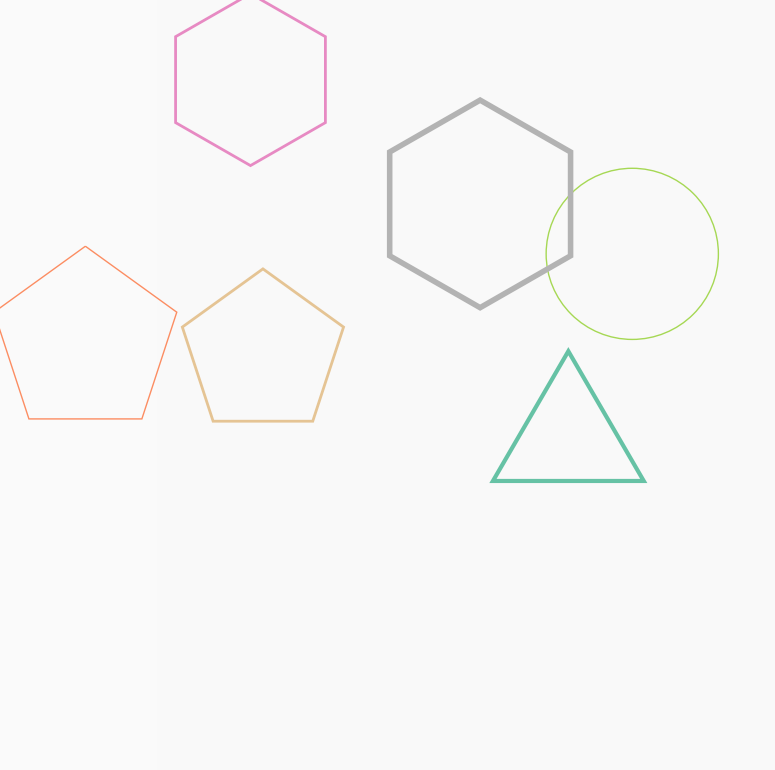[{"shape": "triangle", "thickness": 1.5, "radius": 0.56, "center": [0.733, 0.432]}, {"shape": "pentagon", "thickness": 0.5, "radius": 0.62, "center": [0.11, 0.556]}, {"shape": "hexagon", "thickness": 1, "radius": 0.56, "center": [0.323, 0.897]}, {"shape": "circle", "thickness": 0.5, "radius": 0.56, "center": [0.816, 0.67]}, {"shape": "pentagon", "thickness": 1, "radius": 0.55, "center": [0.339, 0.541]}, {"shape": "hexagon", "thickness": 2, "radius": 0.67, "center": [0.62, 0.735]}]